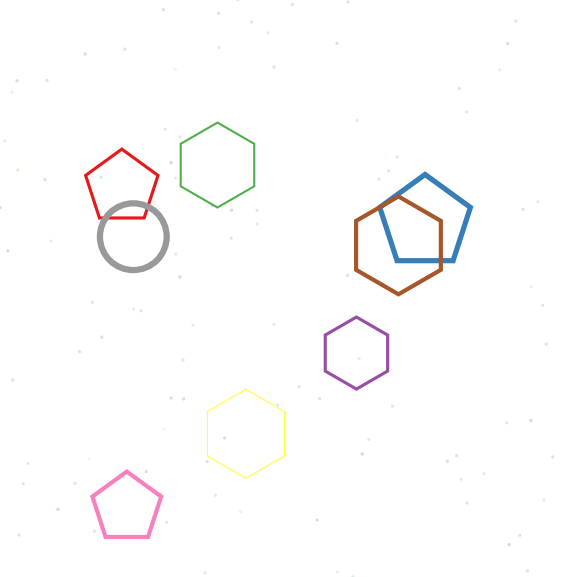[{"shape": "pentagon", "thickness": 1.5, "radius": 0.33, "center": [0.211, 0.675]}, {"shape": "pentagon", "thickness": 2.5, "radius": 0.41, "center": [0.736, 0.614]}, {"shape": "hexagon", "thickness": 1, "radius": 0.37, "center": [0.377, 0.713]}, {"shape": "hexagon", "thickness": 1.5, "radius": 0.31, "center": [0.617, 0.388]}, {"shape": "hexagon", "thickness": 0.5, "radius": 0.39, "center": [0.426, 0.248]}, {"shape": "hexagon", "thickness": 2, "radius": 0.42, "center": [0.69, 0.574]}, {"shape": "pentagon", "thickness": 2, "radius": 0.31, "center": [0.22, 0.12]}, {"shape": "circle", "thickness": 3, "radius": 0.29, "center": [0.231, 0.589]}]